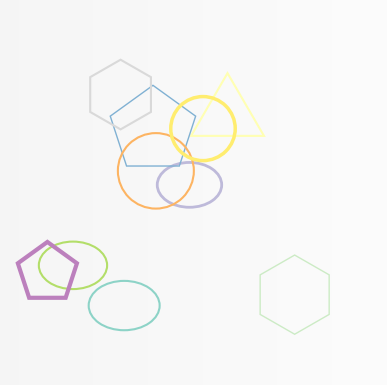[{"shape": "oval", "thickness": 1.5, "radius": 0.46, "center": [0.32, 0.206]}, {"shape": "triangle", "thickness": 1.5, "radius": 0.54, "center": [0.587, 0.701]}, {"shape": "oval", "thickness": 2, "radius": 0.42, "center": [0.489, 0.52]}, {"shape": "pentagon", "thickness": 1, "radius": 0.58, "center": [0.395, 0.662]}, {"shape": "circle", "thickness": 1.5, "radius": 0.49, "center": [0.402, 0.556]}, {"shape": "oval", "thickness": 1.5, "radius": 0.44, "center": [0.188, 0.311]}, {"shape": "hexagon", "thickness": 1.5, "radius": 0.45, "center": [0.311, 0.754]}, {"shape": "pentagon", "thickness": 3, "radius": 0.4, "center": [0.122, 0.291]}, {"shape": "hexagon", "thickness": 1, "radius": 0.51, "center": [0.76, 0.235]}, {"shape": "circle", "thickness": 2.5, "radius": 0.42, "center": [0.524, 0.666]}]